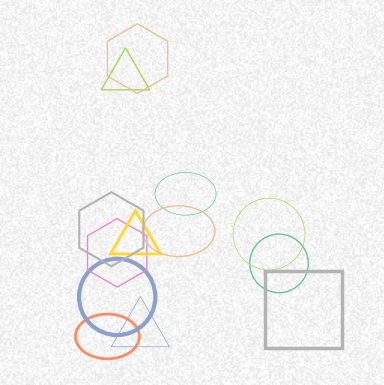[{"shape": "circle", "thickness": 1, "radius": 0.38, "center": [0.725, 0.316]}, {"shape": "oval", "thickness": 0.5, "radius": 0.4, "center": [0.482, 0.497]}, {"shape": "oval", "thickness": 2, "radius": 0.42, "center": [0.279, 0.126]}, {"shape": "circle", "thickness": 3, "radius": 0.5, "center": [0.304, 0.229]}, {"shape": "triangle", "thickness": 0.5, "radius": 0.44, "center": [0.365, 0.143]}, {"shape": "hexagon", "thickness": 1, "radius": 0.44, "center": [0.304, 0.343]}, {"shape": "triangle", "thickness": 1, "radius": 0.36, "center": [0.326, 0.803]}, {"shape": "circle", "thickness": 0.5, "radius": 0.47, "center": [0.699, 0.392]}, {"shape": "triangle", "thickness": 2, "radius": 0.37, "center": [0.352, 0.378]}, {"shape": "oval", "thickness": 1, "radius": 0.47, "center": [0.464, 0.4]}, {"shape": "hexagon", "thickness": 1, "radius": 0.45, "center": [0.357, 0.848]}, {"shape": "square", "thickness": 2.5, "radius": 0.5, "center": [0.787, 0.197]}, {"shape": "hexagon", "thickness": 1.5, "radius": 0.48, "center": [0.289, 0.405]}]